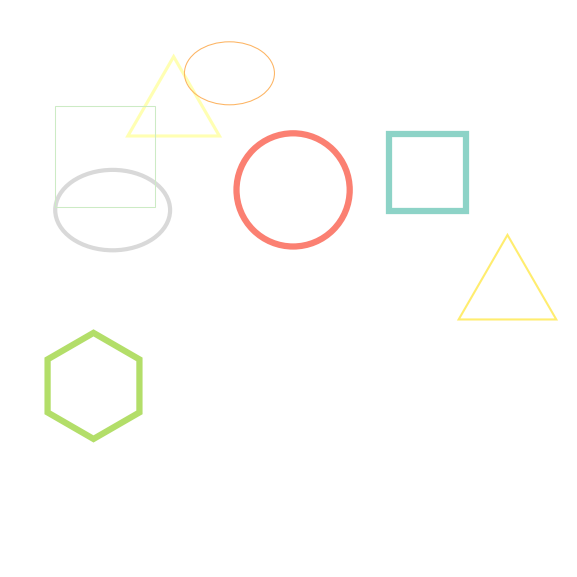[{"shape": "square", "thickness": 3, "radius": 0.34, "center": [0.74, 0.7]}, {"shape": "triangle", "thickness": 1.5, "radius": 0.46, "center": [0.301, 0.809]}, {"shape": "circle", "thickness": 3, "radius": 0.49, "center": [0.508, 0.67]}, {"shape": "oval", "thickness": 0.5, "radius": 0.39, "center": [0.397, 0.872]}, {"shape": "hexagon", "thickness": 3, "radius": 0.46, "center": [0.162, 0.331]}, {"shape": "oval", "thickness": 2, "radius": 0.5, "center": [0.195, 0.635]}, {"shape": "square", "thickness": 0.5, "radius": 0.44, "center": [0.182, 0.728]}, {"shape": "triangle", "thickness": 1, "radius": 0.49, "center": [0.879, 0.495]}]